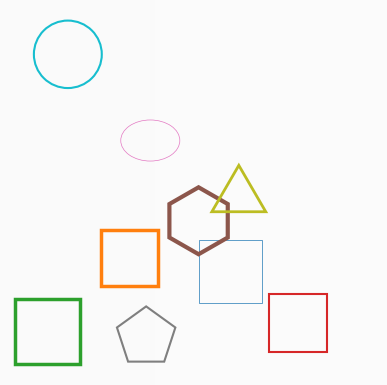[{"shape": "square", "thickness": 0.5, "radius": 0.41, "center": [0.595, 0.294]}, {"shape": "square", "thickness": 2.5, "radius": 0.37, "center": [0.335, 0.33]}, {"shape": "square", "thickness": 2.5, "radius": 0.42, "center": [0.122, 0.139]}, {"shape": "square", "thickness": 1.5, "radius": 0.37, "center": [0.768, 0.161]}, {"shape": "hexagon", "thickness": 3, "radius": 0.43, "center": [0.512, 0.427]}, {"shape": "oval", "thickness": 0.5, "radius": 0.38, "center": [0.388, 0.635]}, {"shape": "pentagon", "thickness": 1.5, "radius": 0.4, "center": [0.377, 0.125]}, {"shape": "triangle", "thickness": 2, "radius": 0.4, "center": [0.616, 0.49]}, {"shape": "circle", "thickness": 1.5, "radius": 0.44, "center": [0.175, 0.859]}]